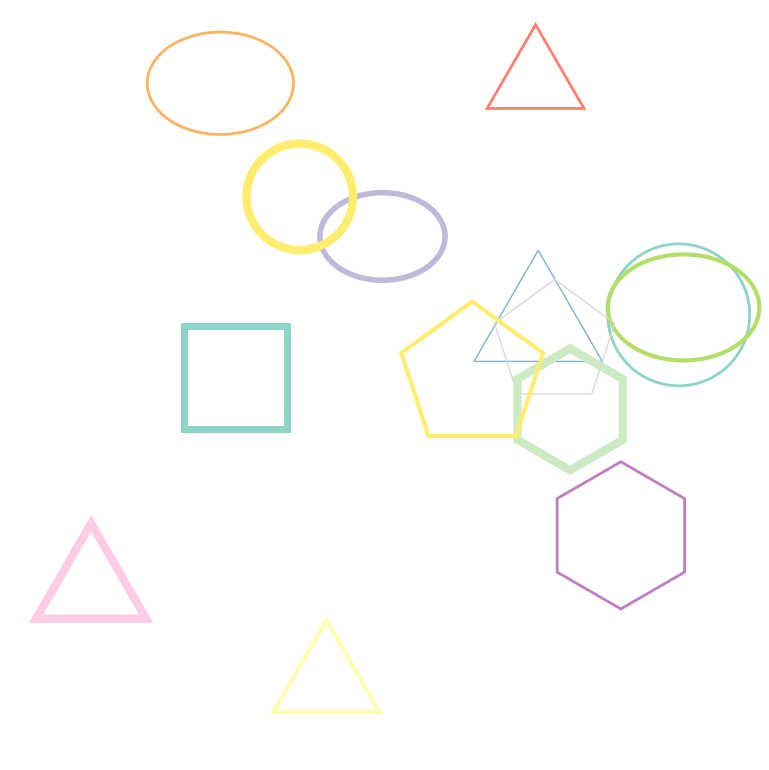[{"shape": "square", "thickness": 2.5, "radius": 0.33, "center": [0.306, 0.51]}, {"shape": "circle", "thickness": 1, "radius": 0.46, "center": [0.882, 0.591]}, {"shape": "triangle", "thickness": 1.5, "radius": 0.4, "center": [0.424, 0.115]}, {"shape": "oval", "thickness": 2, "radius": 0.41, "center": [0.497, 0.693]}, {"shape": "triangle", "thickness": 1, "radius": 0.36, "center": [0.696, 0.895]}, {"shape": "triangle", "thickness": 0.5, "radius": 0.48, "center": [0.699, 0.579]}, {"shape": "oval", "thickness": 1, "radius": 0.47, "center": [0.286, 0.892]}, {"shape": "oval", "thickness": 1.5, "radius": 0.49, "center": [0.888, 0.601]}, {"shape": "triangle", "thickness": 3, "radius": 0.41, "center": [0.118, 0.238]}, {"shape": "pentagon", "thickness": 0.5, "radius": 0.41, "center": [0.72, 0.555]}, {"shape": "hexagon", "thickness": 1, "radius": 0.48, "center": [0.806, 0.305]}, {"shape": "hexagon", "thickness": 3, "radius": 0.4, "center": [0.74, 0.468]}, {"shape": "circle", "thickness": 3, "radius": 0.35, "center": [0.389, 0.744]}, {"shape": "pentagon", "thickness": 1.5, "radius": 0.48, "center": [0.613, 0.512]}]